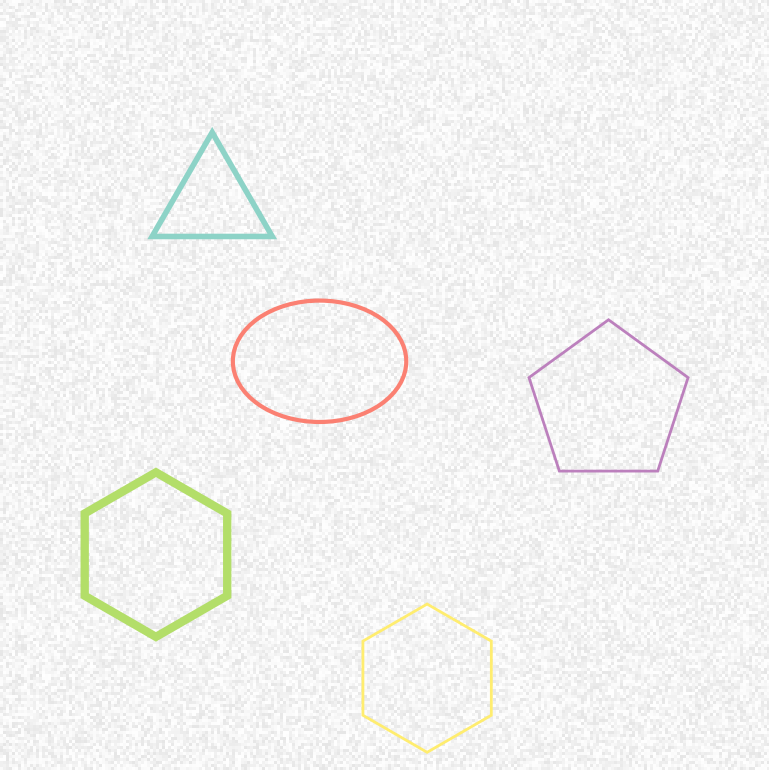[{"shape": "triangle", "thickness": 2, "radius": 0.45, "center": [0.276, 0.738]}, {"shape": "oval", "thickness": 1.5, "radius": 0.56, "center": [0.415, 0.531]}, {"shape": "hexagon", "thickness": 3, "radius": 0.53, "center": [0.203, 0.28]}, {"shape": "pentagon", "thickness": 1, "radius": 0.54, "center": [0.79, 0.476]}, {"shape": "hexagon", "thickness": 1, "radius": 0.48, "center": [0.555, 0.119]}]